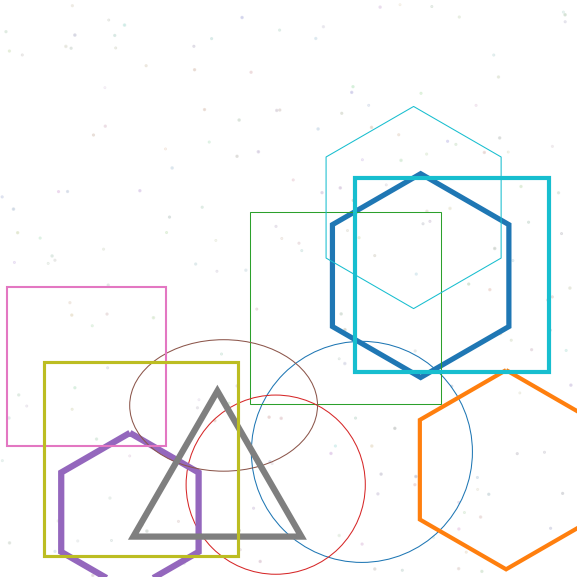[{"shape": "hexagon", "thickness": 2.5, "radius": 0.88, "center": [0.728, 0.522]}, {"shape": "circle", "thickness": 0.5, "radius": 0.96, "center": [0.627, 0.217]}, {"shape": "hexagon", "thickness": 2, "radius": 0.86, "center": [0.876, 0.186]}, {"shape": "square", "thickness": 0.5, "radius": 0.83, "center": [0.598, 0.466]}, {"shape": "circle", "thickness": 0.5, "radius": 0.78, "center": [0.477, 0.16]}, {"shape": "hexagon", "thickness": 3, "radius": 0.69, "center": [0.225, 0.112]}, {"shape": "oval", "thickness": 0.5, "radius": 0.81, "center": [0.387, 0.297]}, {"shape": "square", "thickness": 1, "radius": 0.69, "center": [0.15, 0.365]}, {"shape": "triangle", "thickness": 3, "radius": 0.84, "center": [0.376, 0.154]}, {"shape": "square", "thickness": 1.5, "radius": 0.84, "center": [0.244, 0.204]}, {"shape": "square", "thickness": 2, "radius": 0.84, "center": [0.782, 0.523]}, {"shape": "hexagon", "thickness": 0.5, "radius": 0.88, "center": [0.716, 0.64]}]